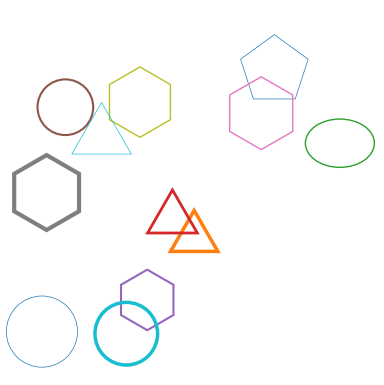[{"shape": "circle", "thickness": 0.5, "radius": 0.46, "center": [0.109, 0.139]}, {"shape": "pentagon", "thickness": 0.5, "radius": 0.46, "center": [0.713, 0.818]}, {"shape": "triangle", "thickness": 2.5, "radius": 0.35, "center": [0.504, 0.382]}, {"shape": "oval", "thickness": 1, "radius": 0.45, "center": [0.883, 0.628]}, {"shape": "triangle", "thickness": 2, "radius": 0.37, "center": [0.448, 0.432]}, {"shape": "hexagon", "thickness": 1.5, "radius": 0.39, "center": [0.382, 0.221]}, {"shape": "circle", "thickness": 1.5, "radius": 0.36, "center": [0.17, 0.722]}, {"shape": "hexagon", "thickness": 1, "radius": 0.47, "center": [0.678, 0.706]}, {"shape": "hexagon", "thickness": 3, "radius": 0.49, "center": [0.121, 0.5]}, {"shape": "hexagon", "thickness": 1, "radius": 0.46, "center": [0.364, 0.735]}, {"shape": "circle", "thickness": 2.5, "radius": 0.41, "center": [0.328, 0.133]}, {"shape": "triangle", "thickness": 0.5, "radius": 0.45, "center": [0.264, 0.645]}]